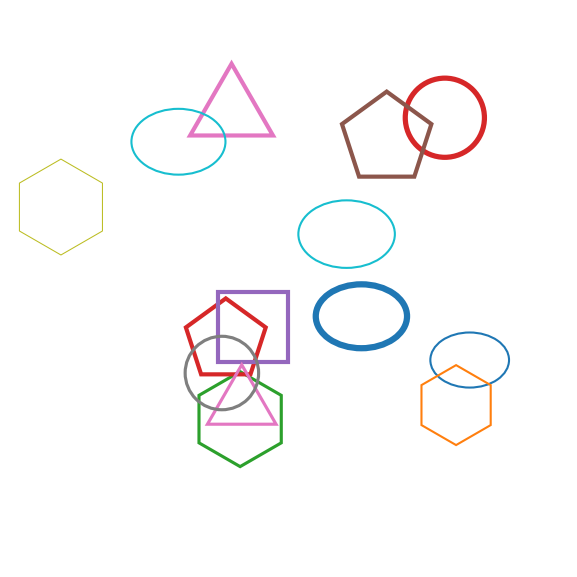[{"shape": "oval", "thickness": 3, "radius": 0.4, "center": [0.626, 0.451]}, {"shape": "oval", "thickness": 1, "radius": 0.34, "center": [0.813, 0.376]}, {"shape": "hexagon", "thickness": 1, "radius": 0.35, "center": [0.79, 0.298]}, {"shape": "hexagon", "thickness": 1.5, "radius": 0.41, "center": [0.416, 0.273]}, {"shape": "circle", "thickness": 2.5, "radius": 0.34, "center": [0.77, 0.795]}, {"shape": "pentagon", "thickness": 2, "radius": 0.36, "center": [0.391, 0.41]}, {"shape": "square", "thickness": 2, "radius": 0.3, "center": [0.438, 0.434]}, {"shape": "pentagon", "thickness": 2, "radius": 0.41, "center": [0.67, 0.759]}, {"shape": "triangle", "thickness": 1.5, "radius": 0.34, "center": [0.419, 0.299]}, {"shape": "triangle", "thickness": 2, "radius": 0.41, "center": [0.401, 0.806]}, {"shape": "circle", "thickness": 1.5, "radius": 0.32, "center": [0.384, 0.353]}, {"shape": "hexagon", "thickness": 0.5, "radius": 0.42, "center": [0.106, 0.641]}, {"shape": "oval", "thickness": 1, "radius": 0.42, "center": [0.6, 0.594]}, {"shape": "oval", "thickness": 1, "radius": 0.41, "center": [0.309, 0.754]}]